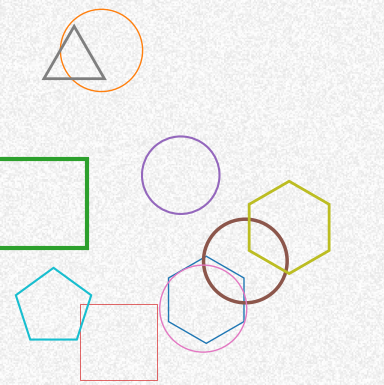[{"shape": "hexagon", "thickness": 1, "radius": 0.57, "center": [0.536, 0.221]}, {"shape": "circle", "thickness": 1, "radius": 0.53, "center": [0.264, 0.869]}, {"shape": "square", "thickness": 3, "radius": 0.58, "center": [0.111, 0.472]}, {"shape": "square", "thickness": 0.5, "radius": 0.5, "center": [0.308, 0.112]}, {"shape": "circle", "thickness": 1.5, "radius": 0.5, "center": [0.469, 0.545]}, {"shape": "circle", "thickness": 2.5, "radius": 0.54, "center": [0.637, 0.322]}, {"shape": "circle", "thickness": 1, "radius": 0.57, "center": [0.528, 0.198]}, {"shape": "triangle", "thickness": 2, "radius": 0.45, "center": [0.193, 0.841]}, {"shape": "hexagon", "thickness": 2, "radius": 0.6, "center": [0.751, 0.409]}, {"shape": "pentagon", "thickness": 1.5, "radius": 0.51, "center": [0.139, 0.201]}]